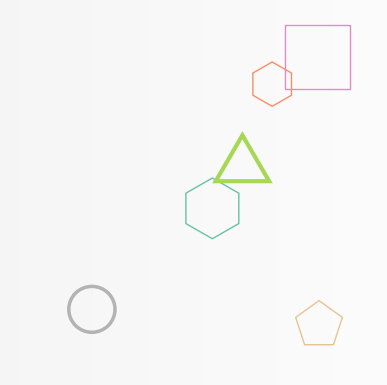[{"shape": "hexagon", "thickness": 1, "radius": 0.39, "center": [0.548, 0.459]}, {"shape": "hexagon", "thickness": 1, "radius": 0.29, "center": [0.702, 0.781]}, {"shape": "square", "thickness": 1, "radius": 0.42, "center": [0.82, 0.853]}, {"shape": "triangle", "thickness": 3, "radius": 0.4, "center": [0.626, 0.569]}, {"shape": "pentagon", "thickness": 1, "radius": 0.32, "center": [0.823, 0.156]}, {"shape": "circle", "thickness": 2.5, "radius": 0.3, "center": [0.237, 0.196]}]